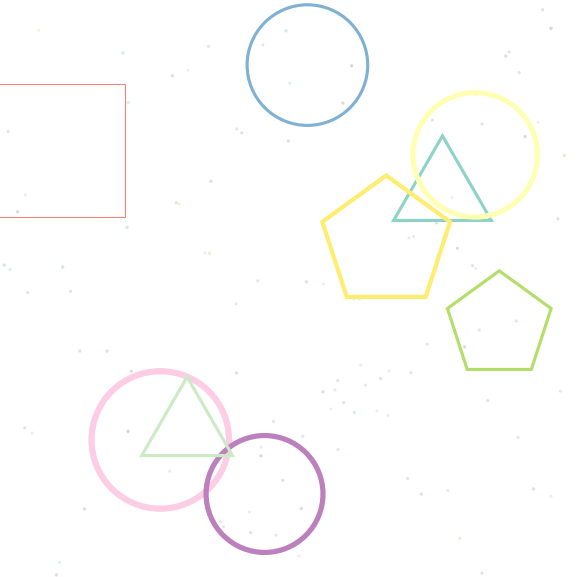[{"shape": "triangle", "thickness": 1.5, "radius": 0.49, "center": [0.766, 0.666]}, {"shape": "circle", "thickness": 2.5, "radius": 0.54, "center": [0.823, 0.731]}, {"shape": "square", "thickness": 0.5, "radius": 0.57, "center": [0.101, 0.738]}, {"shape": "circle", "thickness": 1.5, "radius": 0.52, "center": [0.532, 0.886]}, {"shape": "pentagon", "thickness": 1.5, "radius": 0.47, "center": [0.865, 0.436]}, {"shape": "circle", "thickness": 3, "radius": 0.6, "center": [0.278, 0.237]}, {"shape": "circle", "thickness": 2.5, "radius": 0.51, "center": [0.458, 0.144]}, {"shape": "triangle", "thickness": 1.5, "radius": 0.45, "center": [0.324, 0.256]}, {"shape": "pentagon", "thickness": 2, "radius": 0.58, "center": [0.669, 0.579]}]